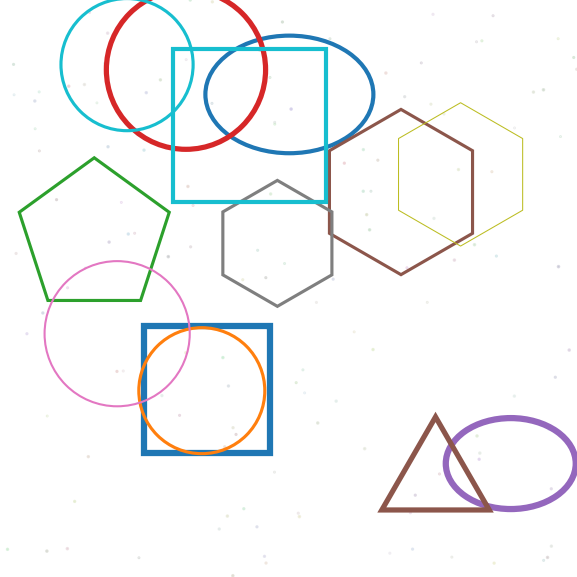[{"shape": "oval", "thickness": 2, "radius": 0.73, "center": [0.501, 0.836]}, {"shape": "square", "thickness": 3, "radius": 0.55, "center": [0.359, 0.325]}, {"shape": "circle", "thickness": 1.5, "radius": 0.55, "center": [0.349, 0.323]}, {"shape": "pentagon", "thickness": 1.5, "radius": 0.68, "center": [0.163, 0.589]}, {"shape": "circle", "thickness": 2.5, "radius": 0.69, "center": [0.322, 0.878]}, {"shape": "oval", "thickness": 3, "radius": 0.56, "center": [0.884, 0.196]}, {"shape": "triangle", "thickness": 2.5, "radius": 0.54, "center": [0.754, 0.17]}, {"shape": "hexagon", "thickness": 1.5, "radius": 0.72, "center": [0.694, 0.667]}, {"shape": "circle", "thickness": 1, "radius": 0.63, "center": [0.203, 0.421]}, {"shape": "hexagon", "thickness": 1.5, "radius": 0.55, "center": [0.48, 0.578]}, {"shape": "hexagon", "thickness": 0.5, "radius": 0.62, "center": [0.798, 0.697]}, {"shape": "square", "thickness": 2, "radius": 0.66, "center": [0.432, 0.782]}, {"shape": "circle", "thickness": 1.5, "radius": 0.57, "center": [0.22, 0.887]}]